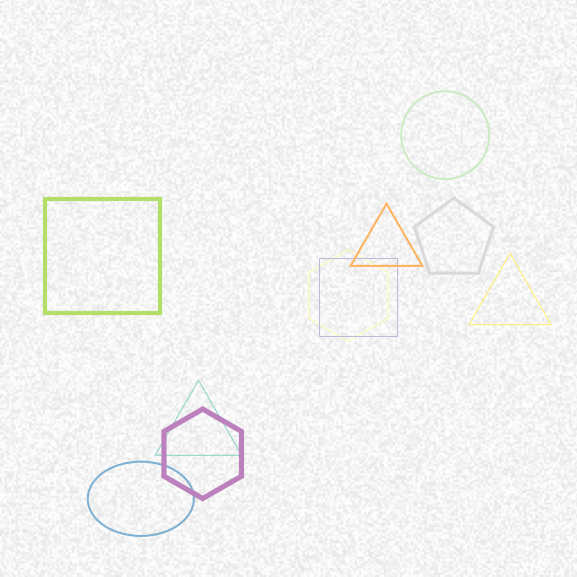[{"shape": "triangle", "thickness": 0.5, "radius": 0.43, "center": [0.344, 0.254]}, {"shape": "hexagon", "thickness": 0.5, "radius": 0.4, "center": [0.603, 0.487]}, {"shape": "square", "thickness": 0.5, "radius": 0.34, "center": [0.62, 0.485]}, {"shape": "oval", "thickness": 1, "radius": 0.46, "center": [0.244, 0.135]}, {"shape": "triangle", "thickness": 1, "radius": 0.36, "center": [0.669, 0.575]}, {"shape": "square", "thickness": 2, "radius": 0.49, "center": [0.177, 0.556]}, {"shape": "pentagon", "thickness": 1.5, "radius": 0.36, "center": [0.786, 0.584]}, {"shape": "hexagon", "thickness": 2.5, "radius": 0.39, "center": [0.351, 0.213]}, {"shape": "circle", "thickness": 1, "radius": 0.38, "center": [0.771, 0.765]}, {"shape": "triangle", "thickness": 0.5, "radius": 0.41, "center": [0.883, 0.478]}]